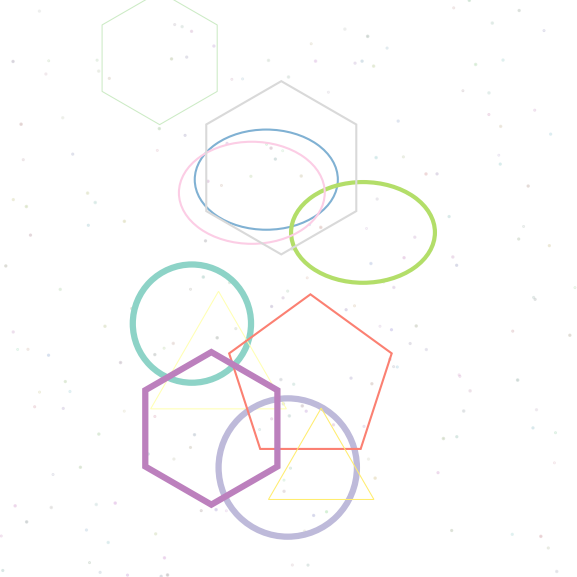[{"shape": "circle", "thickness": 3, "radius": 0.51, "center": [0.332, 0.439]}, {"shape": "triangle", "thickness": 0.5, "radius": 0.68, "center": [0.378, 0.359]}, {"shape": "circle", "thickness": 3, "radius": 0.6, "center": [0.498, 0.19]}, {"shape": "pentagon", "thickness": 1, "radius": 0.74, "center": [0.538, 0.341]}, {"shape": "oval", "thickness": 1, "radius": 0.62, "center": [0.461, 0.688]}, {"shape": "oval", "thickness": 2, "radius": 0.62, "center": [0.629, 0.597]}, {"shape": "oval", "thickness": 1, "radius": 0.63, "center": [0.436, 0.665]}, {"shape": "hexagon", "thickness": 1, "radius": 0.75, "center": [0.487, 0.709]}, {"shape": "hexagon", "thickness": 3, "radius": 0.66, "center": [0.366, 0.257]}, {"shape": "hexagon", "thickness": 0.5, "radius": 0.58, "center": [0.276, 0.898]}, {"shape": "triangle", "thickness": 0.5, "radius": 0.53, "center": [0.556, 0.187]}]